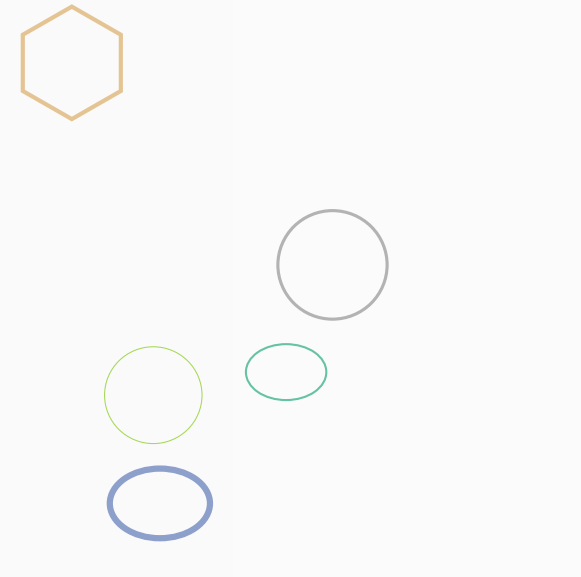[{"shape": "oval", "thickness": 1, "radius": 0.35, "center": [0.492, 0.355]}, {"shape": "oval", "thickness": 3, "radius": 0.43, "center": [0.275, 0.127]}, {"shape": "circle", "thickness": 0.5, "radius": 0.42, "center": [0.264, 0.315]}, {"shape": "hexagon", "thickness": 2, "radius": 0.49, "center": [0.124, 0.89]}, {"shape": "circle", "thickness": 1.5, "radius": 0.47, "center": [0.572, 0.54]}]